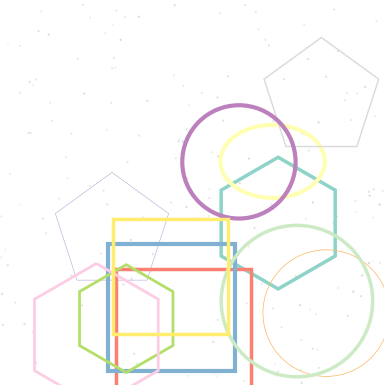[{"shape": "hexagon", "thickness": 2.5, "radius": 0.86, "center": [0.723, 0.421]}, {"shape": "oval", "thickness": 3, "radius": 0.68, "center": [0.708, 0.581]}, {"shape": "pentagon", "thickness": 0.5, "radius": 0.77, "center": [0.291, 0.397]}, {"shape": "square", "thickness": 2.5, "radius": 0.88, "center": [0.477, 0.125]}, {"shape": "square", "thickness": 3, "radius": 0.83, "center": [0.445, 0.201]}, {"shape": "circle", "thickness": 0.5, "radius": 0.82, "center": [0.847, 0.187]}, {"shape": "hexagon", "thickness": 2, "radius": 0.7, "center": [0.328, 0.172]}, {"shape": "hexagon", "thickness": 2, "radius": 0.93, "center": [0.25, 0.13]}, {"shape": "pentagon", "thickness": 1, "radius": 0.78, "center": [0.835, 0.746]}, {"shape": "circle", "thickness": 3, "radius": 0.74, "center": [0.621, 0.58]}, {"shape": "circle", "thickness": 2.5, "radius": 0.98, "center": [0.771, 0.218]}, {"shape": "square", "thickness": 2.5, "radius": 0.75, "center": [0.442, 0.281]}]